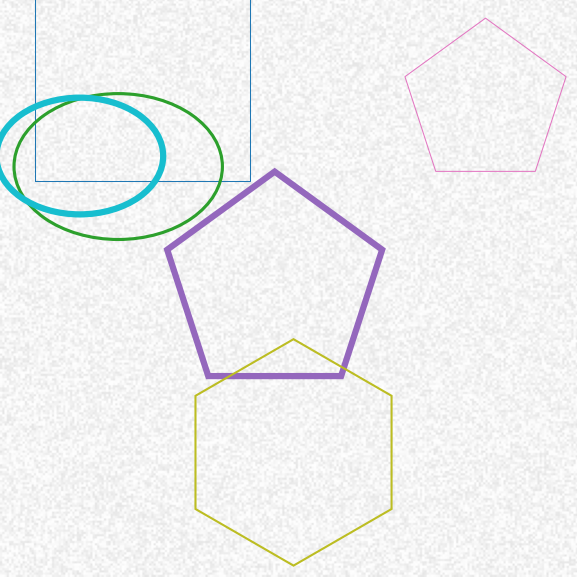[{"shape": "square", "thickness": 0.5, "radius": 0.93, "center": [0.246, 0.872]}, {"shape": "oval", "thickness": 1.5, "radius": 0.9, "center": [0.205, 0.711]}, {"shape": "pentagon", "thickness": 3, "radius": 0.98, "center": [0.476, 0.506]}, {"shape": "pentagon", "thickness": 0.5, "radius": 0.73, "center": [0.841, 0.821]}, {"shape": "hexagon", "thickness": 1, "radius": 0.98, "center": [0.508, 0.216]}, {"shape": "oval", "thickness": 3, "radius": 0.72, "center": [0.138, 0.729]}]